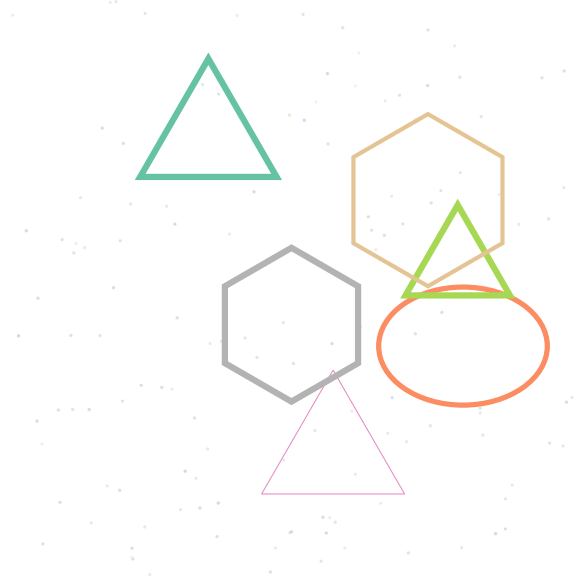[{"shape": "triangle", "thickness": 3, "radius": 0.68, "center": [0.361, 0.761]}, {"shape": "oval", "thickness": 2.5, "radius": 0.73, "center": [0.802, 0.4]}, {"shape": "triangle", "thickness": 0.5, "radius": 0.71, "center": [0.577, 0.215]}, {"shape": "triangle", "thickness": 3, "radius": 0.52, "center": [0.793, 0.54]}, {"shape": "hexagon", "thickness": 2, "radius": 0.75, "center": [0.741, 0.653]}, {"shape": "hexagon", "thickness": 3, "radius": 0.67, "center": [0.505, 0.437]}]